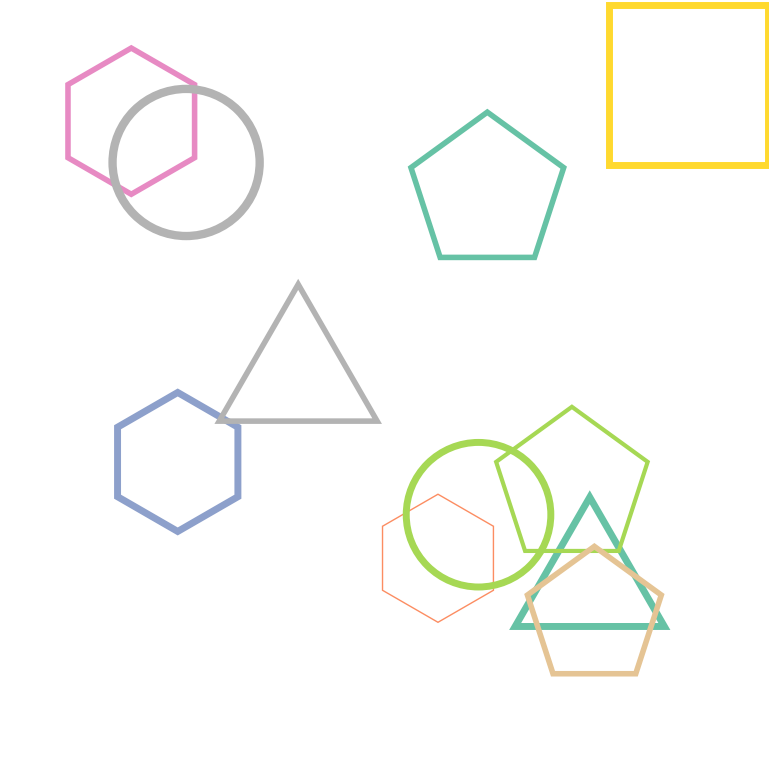[{"shape": "pentagon", "thickness": 2, "radius": 0.52, "center": [0.633, 0.75]}, {"shape": "triangle", "thickness": 2.5, "radius": 0.56, "center": [0.766, 0.242]}, {"shape": "hexagon", "thickness": 0.5, "radius": 0.42, "center": [0.569, 0.275]}, {"shape": "hexagon", "thickness": 2.5, "radius": 0.45, "center": [0.231, 0.4]}, {"shape": "hexagon", "thickness": 2, "radius": 0.47, "center": [0.171, 0.843]}, {"shape": "circle", "thickness": 2.5, "radius": 0.47, "center": [0.621, 0.332]}, {"shape": "pentagon", "thickness": 1.5, "radius": 0.52, "center": [0.743, 0.368]}, {"shape": "square", "thickness": 2.5, "radius": 0.52, "center": [0.894, 0.89]}, {"shape": "pentagon", "thickness": 2, "radius": 0.46, "center": [0.772, 0.199]}, {"shape": "circle", "thickness": 3, "radius": 0.48, "center": [0.242, 0.789]}, {"shape": "triangle", "thickness": 2, "radius": 0.59, "center": [0.387, 0.512]}]